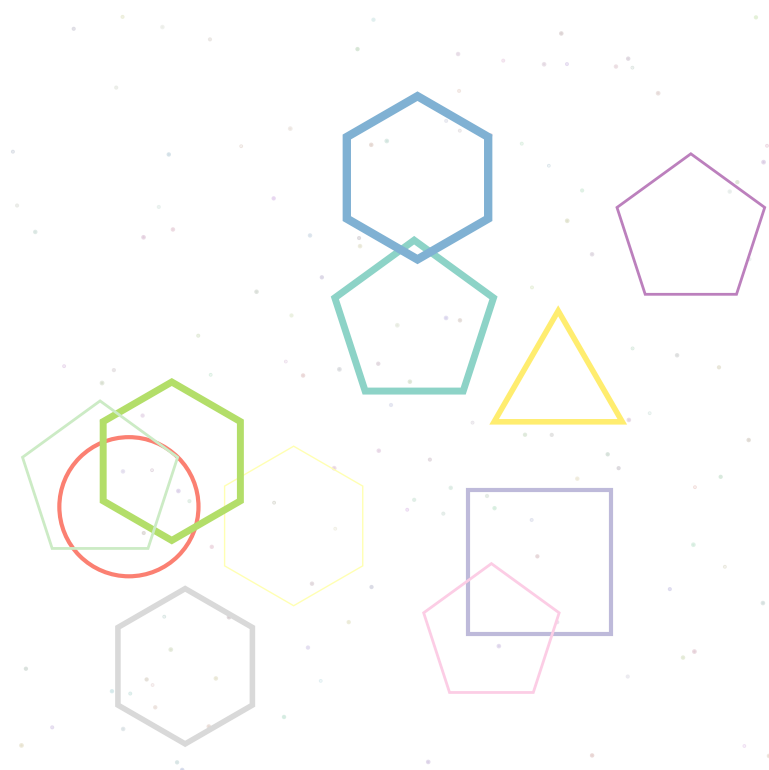[{"shape": "pentagon", "thickness": 2.5, "radius": 0.54, "center": [0.538, 0.58]}, {"shape": "hexagon", "thickness": 0.5, "radius": 0.52, "center": [0.381, 0.317]}, {"shape": "square", "thickness": 1.5, "radius": 0.47, "center": [0.7, 0.27]}, {"shape": "circle", "thickness": 1.5, "radius": 0.45, "center": [0.167, 0.342]}, {"shape": "hexagon", "thickness": 3, "radius": 0.53, "center": [0.542, 0.769]}, {"shape": "hexagon", "thickness": 2.5, "radius": 0.51, "center": [0.223, 0.401]}, {"shape": "pentagon", "thickness": 1, "radius": 0.46, "center": [0.638, 0.176]}, {"shape": "hexagon", "thickness": 2, "radius": 0.5, "center": [0.24, 0.135]}, {"shape": "pentagon", "thickness": 1, "radius": 0.5, "center": [0.897, 0.699]}, {"shape": "pentagon", "thickness": 1, "radius": 0.53, "center": [0.13, 0.373]}, {"shape": "triangle", "thickness": 2, "radius": 0.48, "center": [0.725, 0.5]}]